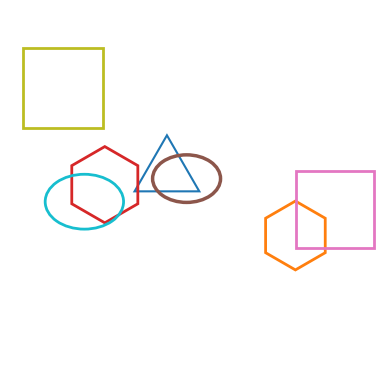[{"shape": "triangle", "thickness": 1.5, "radius": 0.49, "center": [0.434, 0.552]}, {"shape": "hexagon", "thickness": 2, "radius": 0.45, "center": [0.767, 0.388]}, {"shape": "hexagon", "thickness": 2, "radius": 0.5, "center": [0.272, 0.52]}, {"shape": "oval", "thickness": 2.5, "radius": 0.44, "center": [0.485, 0.536]}, {"shape": "square", "thickness": 2, "radius": 0.5, "center": [0.871, 0.456]}, {"shape": "square", "thickness": 2, "radius": 0.52, "center": [0.163, 0.772]}, {"shape": "oval", "thickness": 2, "radius": 0.51, "center": [0.219, 0.476]}]